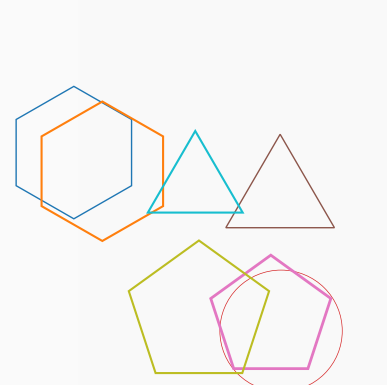[{"shape": "hexagon", "thickness": 1, "radius": 0.86, "center": [0.191, 0.604]}, {"shape": "hexagon", "thickness": 1.5, "radius": 0.91, "center": [0.264, 0.555]}, {"shape": "circle", "thickness": 0.5, "radius": 0.79, "center": [0.725, 0.141]}, {"shape": "triangle", "thickness": 1, "radius": 0.81, "center": [0.723, 0.489]}, {"shape": "pentagon", "thickness": 2, "radius": 0.81, "center": [0.699, 0.174]}, {"shape": "pentagon", "thickness": 1.5, "radius": 0.95, "center": [0.513, 0.185]}, {"shape": "triangle", "thickness": 1.5, "radius": 0.71, "center": [0.504, 0.518]}]